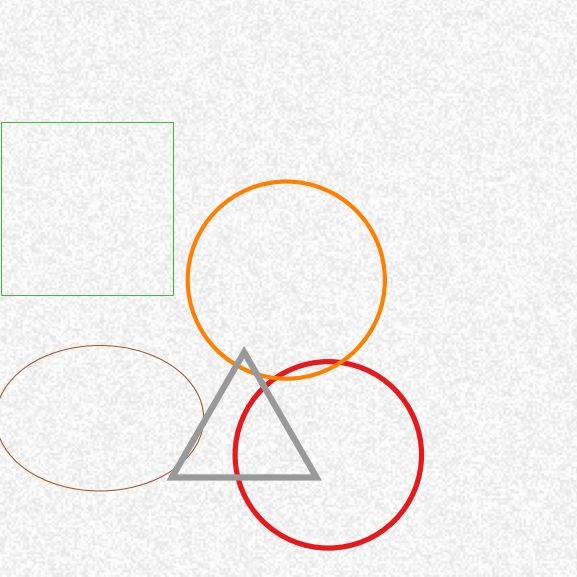[{"shape": "circle", "thickness": 2.5, "radius": 0.81, "center": [0.569, 0.212]}, {"shape": "square", "thickness": 0.5, "radius": 0.75, "center": [0.151, 0.638]}, {"shape": "circle", "thickness": 2, "radius": 0.85, "center": [0.496, 0.514]}, {"shape": "oval", "thickness": 0.5, "radius": 0.9, "center": [0.173, 0.275]}, {"shape": "triangle", "thickness": 3, "radius": 0.72, "center": [0.423, 0.245]}]